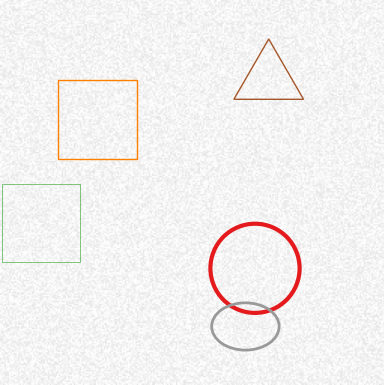[{"shape": "circle", "thickness": 3, "radius": 0.58, "center": [0.662, 0.303]}, {"shape": "square", "thickness": 0.5, "radius": 0.51, "center": [0.106, 0.421]}, {"shape": "square", "thickness": 1, "radius": 0.51, "center": [0.252, 0.689]}, {"shape": "triangle", "thickness": 1, "radius": 0.52, "center": [0.698, 0.794]}, {"shape": "oval", "thickness": 2, "radius": 0.44, "center": [0.637, 0.152]}]